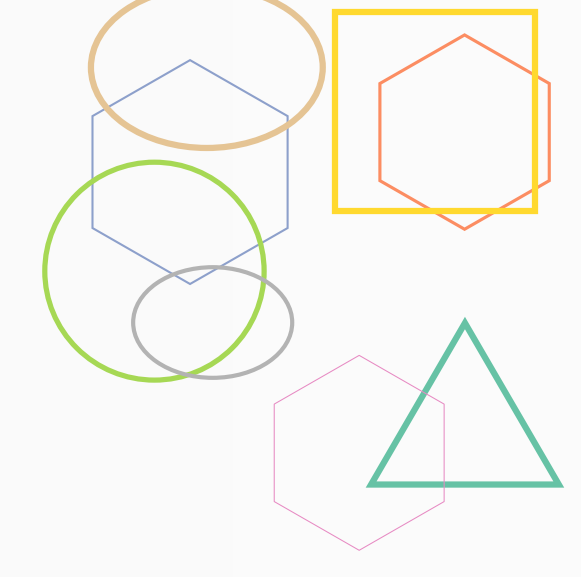[{"shape": "triangle", "thickness": 3, "radius": 0.93, "center": [0.8, 0.253]}, {"shape": "hexagon", "thickness": 1.5, "radius": 0.84, "center": [0.799, 0.77]}, {"shape": "hexagon", "thickness": 1, "radius": 0.97, "center": [0.327, 0.701]}, {"shape": "hexagon", "thickness": 0.5, "radius": 0.84, "center": [0.618, 0.215]}, {"shape": "circle", "thickness": 2.5, "radius": 0.94, "center": [0.266, 0.53]}, {"shape": "square", "thickness": 3, "radius": 0.86, "center": [0.748, 0.807]}, {"shape": "oval", "thickness": 3, "radius": 1.0, "center": [0.356, 0.882]}, {"shape": "oval", "thickness": 2, "radius": 0.68, "center": [0.366, 0.441]}]